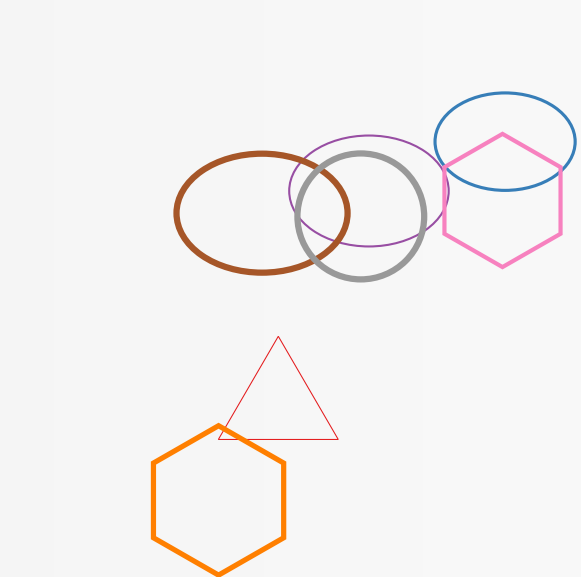[{"shape": "triangle", "thickness": 0.5, "radius": 0.6, "center": [0.479, 0.298]}, {"shape": "oval", "thickness": 1.5, "radius": 0.6, "center": [0.869, 0.754]}, {"shape": "oval", "thickness": 1, "radius": 0.69, "center": [0.635, 0.668]}, {"shape": "hexagon", "thickness": 2.5, "radius": 0.65, "center": [0.376, 0.133]}, {"shape": "oval", "thickness": 3, "radius": 0.74, "center": [0.451, 0.63]}, {"shape": "hexagon", "thickness": 2, "radius": 0.58, "center": [0.865, 0.652]}, {"shape": "circle", "thickness": 3, "radius": 0.55, "center": [0.621, 0.624]}]